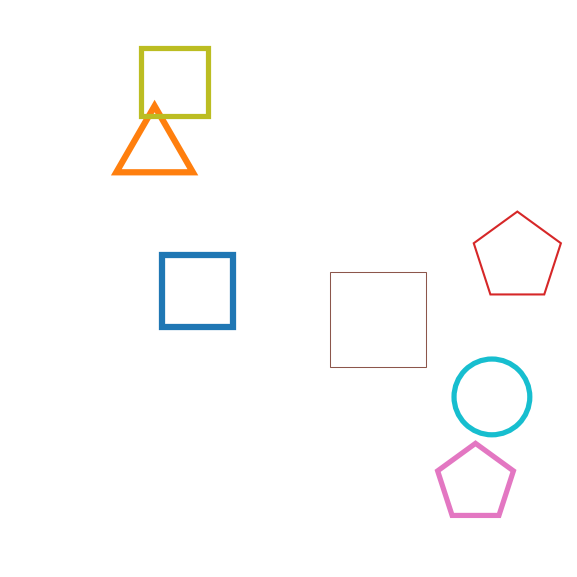[{"shape": "square", "thickness": 3, "radius": 0.31, "center": [0.342, 0.495]}, {"shape": "triangle", "thickness": 3, "radius": 0.38, "center": [0.268, 0.739]}, {"shape": "pentagon", "thickness": 1, "radius": 0.4, "center": [0.896, 0.553]}, {"shape": "square", "thickness": 0.5, "radius": 0.41, "center": [0.654, 0.446]}, {"shape": "pentagon", "thickness": 2.5, "radius": 0.34, "center": [0.823, 0.162]}, {"shape": "square", "thickness": 2.5, "radius": 0.29, "center": [0.303, 0.857]}, {"shape": "circle", "thickness": 2.5, "radius": 0.33, "center": [0.852, 0.312]}]